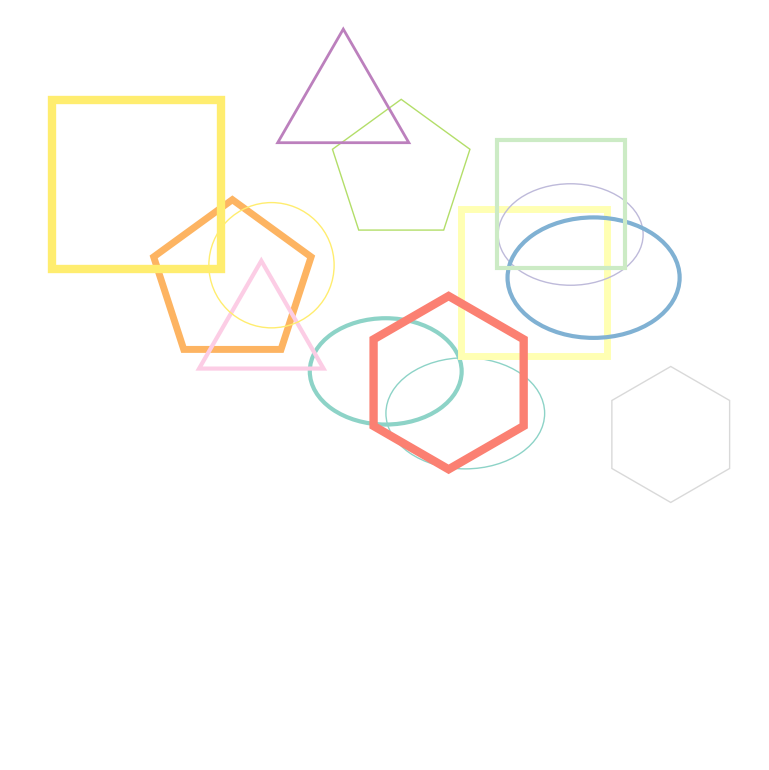[{"shape": "oval", "thickness": 0.5, "radius": 0.52, "center": [0.604, 0.463]}, {"shape": "oval", "thickness": 1.5, "radius": 0.49, "center": [0.501, 0.518]}, {"shape": "square", "thickness": 2.5, "radius": 0.48, "center": [0.694, 0.633]}, {"shape": "oval", "thickness": 0.5, "radius": 0.47, "center": [0.741, 0.695]}, {"shape": "hexagon", "thickness": 3, "radius": 0.56, "center": [0.583, 0.503]}, {"shape": "oval", "thickness": 1.5, "radius": 0.56, "center": [0.771, 0.639]}, {"shape": "pentagon", "thickness": 2.5, "radius": 0.54, "center": [0.302, 0.633]}, {"shape": "pentagon", "thickness": 0.5, "radius": 0.47, "center": [0.521, 0.777]}, {"shape": "triangle", "thickness": 1.5, "radius": 0.47, "center": [0.339, 0.568]}, {"shape": "hexagon", "thickness": 0.5, "radius": 0.44, "center": [0.871, 0.436]}, {"shape": "triangle", "thickness": 1, "radius": 0.49, "center": [0.446, 0.864]}, {"shape": "square", "thickness": 1.5, "radius": 0.42, "center": [0.728, 0.735]}, {"shape": "square", "thickness": 3, "radius": 0.55, "center": [0.177, 0.76]}, {"shape": "circle", "thickness": 0.5, "radius": 0.41, "center": [0.353, 0.656]}]